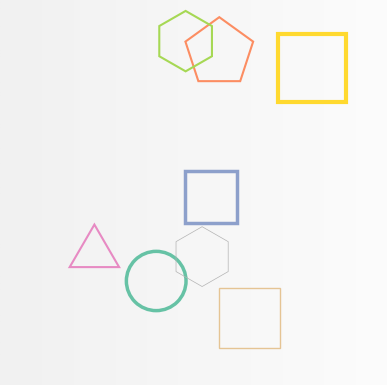[{"shape": "circle", "thickness": 2.5, "radius": 0.38, "center": [0.403, 0.27]}, {"shape": "pentagon", "thickness": 1.5, "radius": 0.46, "center": [0.566, 0.864]}, {"shape": "square", "thickness": 2.5, "radius": 0.34, "center": [0.544, 0.487]}, {"shape": "triangle", "thickness": 1.5, "radius": 0.37, "center": [0.244, 0.343]}, {"shape": "hexagon", "thickness": 1.5, "radius": 0.39, "center": [0.479, 0.893]}, {"shape": "square", "thickness": 3, "radius": 0.44, "center": [0.805, 0.824]}, {"shape": "square", "thickness": 1, "radius": 0.39, "center": [0.644, 0.174]}, {"shape": "hexagon", "thickness": 0.5, "radius": 0.39, "center": [0.522, 0.333]}]